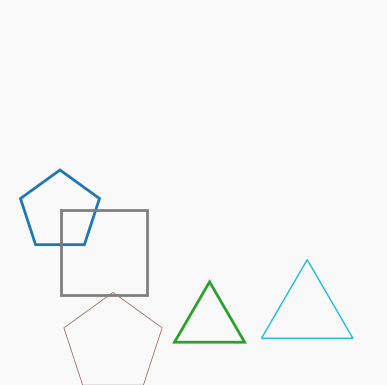[{"shape": "pentagon", "thickness": 2, "radius": 0.54, "center": [0.155, 0.451]}, {"shape": "triangle", "thickness": 2, "radius": 0.52, "center": [0.541, 0.163]}, {"shape": "pentagon", "thickness": 0.5, "radius": 0.67, "center": [0.292, 0.107]}, {"shape": "square", "thickness": 2, "radius": 0.55, "center": [0.269, 0.344]}, {"shape": "triangle", "thickness": 1, "radius": 0.68, "center": [0.793, 0.189]}]